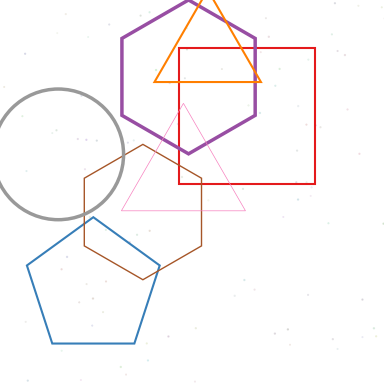[{"shape": "square", "thickness": 1.5, "radius": 0.88, "center": [0.642, 0.699]}, {"shape": "pentagon", "thickness": 1.5, "radius": 0.91, "center": [0.242, 0.254]}, {"shape": "hexagon", "thickness": 2.5, "radius": 1.0, "center": [0.49, 0.8]}, {"shape": "triangle", "thickness": 1.5, "radius": 0.8, "center": [0.539, 0.867]}, {"shape": "hexagon", "thickness": 1, "radius": 0.88, "center": [0.371, 0.449]}, {"shape": "triangle", "thickness": 0.5, "radius": 0.93, "center": [0.476, 0.545]}, {"shape": "circle", "thickness": 2.5, "radius": 0.85, "center": [0.151, 0.599]}]